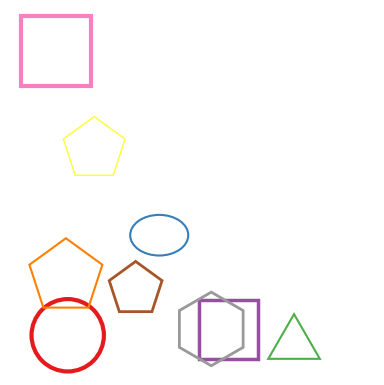[{"shape": "circle", "thickness": 3, "radius": 0.47, "center": [0.176, 0.129]}, {"shape": "oval", "thickness": 1.5, "radius": 0.38, "center": [0.414, 0.389]}, {"shape": "triangle", "thickness": 1.5, "radius": 0.39, "center": [0.764, 0.107]}, {"shape": "square", "thickness": 2.5, "radius": 0.38, "center": [0.593, 0.145]}, {"shape": "pentagon", "thickness": 1.5, "radius": 0.5, "center": [0.171, 0.282]}, {"shape": "pentagon", "thickness": 1, "radius": 0.42, "center": [0.245, 0.613]}, {"shape": "pentagon", "thickness": 2, "radius": 0.36, "center": [0.352, 0.249]}, {"shape": "square", "thickness": 3, "radius": 0.45, "center": [0.145, 0.868]}, {"shape": "hexagon", "thickness": 2, "radius": 0.48, "center": [0.549, 0.146]}]